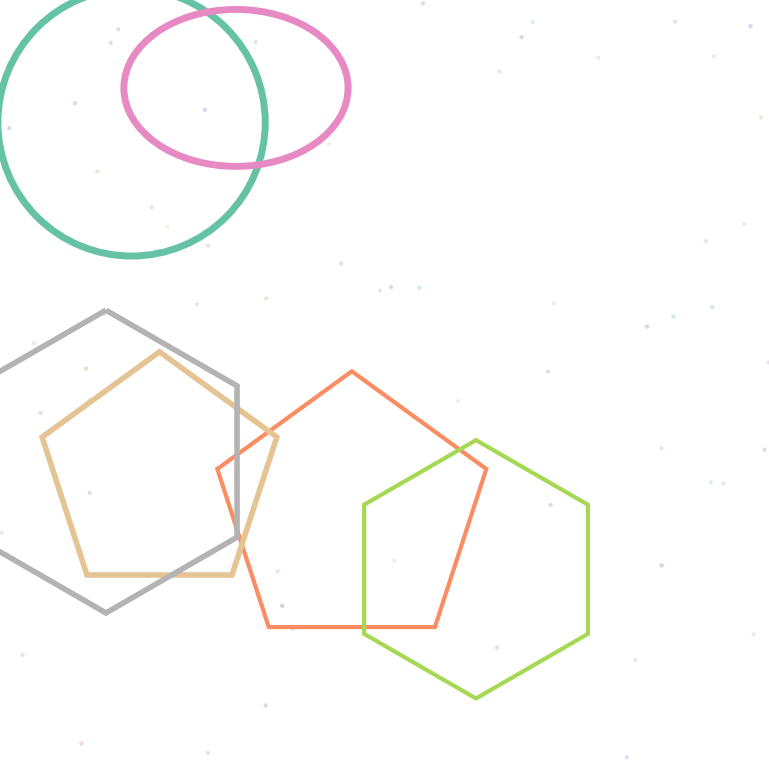[{"shape": "circle", "thickness": 2.5, "radius": 0.87, "center": [0.171, 0.841]}, {"shape": "pentagon", "thickness": 1.5, "radius": 0.92, "center": [0.457, 0.334]}, {"shape": "oval", "thickness": 2.5, "radius": 0.73, "center": [0.306, 0.886]}, {"shape": "hexagon", "thickness": 1.5, "radius": 0.84, "center": [0.618, 0.261]}, {"shape": "pentagon", "thickness": 2, "radius": 0.8, "center": [0.207, 0.383]}, {"shape": "hexagon", "thickness": 2, "radius": 0.98, "center": [0.138, 0.401]}]